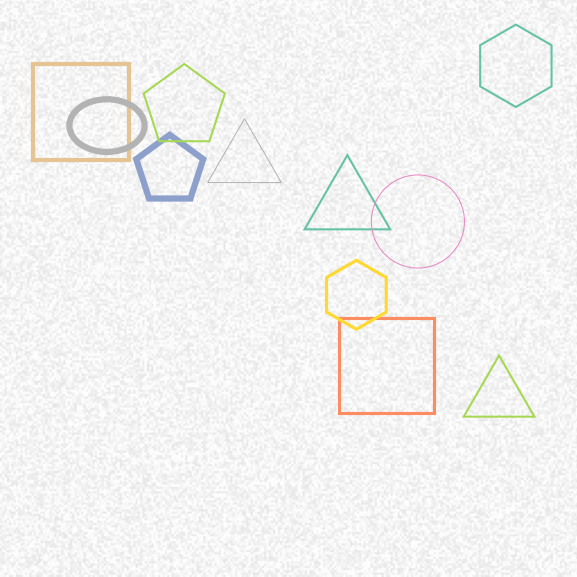[{"shape": "hexagon", "thickness": 1, "radius": 0.36, "center": [0.893, 0.885]}, {"shape": "triangle", "thickness": 1, "radius": 0.43, "center": [0.601, 0.645]}, {"shape": "square", "thickness": 1.5, "radius": 0.41, "center": [0.669, 0.366]}, {"shape": "pentagon", "thickness": 3, "radius": 0.3, "center": [0.294, 0.705]}, {"shape": "circle", "thickness": 0.5, "radius": 0.4, "center": [0.724, 0.616]}, {"shape": "triangle", "thickness": 1, "radius": 0.35, "center": [0.864, 0.313]}, {"shape": "pentagon", "thickness": 1, "radius": 0.37, "center": [0.319, 0.814]}, {"shape": "hexagon", "thickness": 1.5, "radius": 0.3, "center": [0.617, 0.489]}, {"shape": "square", "thickness": 2, "radius": 0.42, "center": [0.14, 0.805]}, {"shape": "oval", "thickness": 3, "radius": 0.33, "center": [0.185, 0.782]}, {"shape": "triangle", "thickness": 0.5, "radius": 0.37, "center": [0.423, 0.72]}]